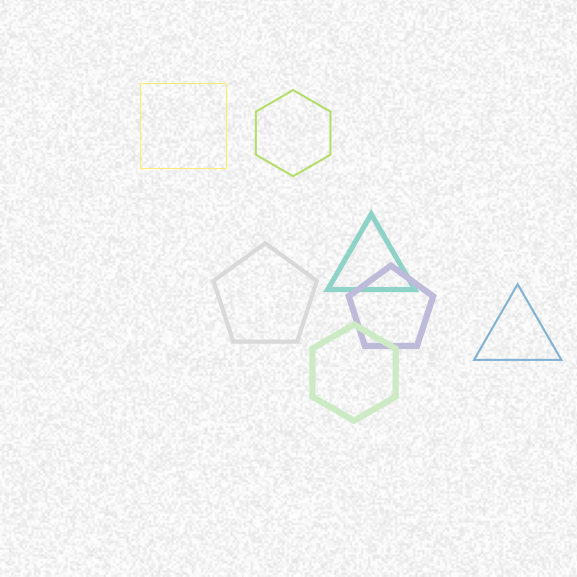[{"shape": "triangle", "thickness": 2.5, "radius": 0.43, "center": [0.643, 0.541]}, {"shape": "pentagon", "thickness": 3, "radius": 0.38, "center": [0.677, 0.462]}, {"shape": "triangle", "thickness": 1, "radius": 0.44, "center": [0.896, 0.42]}, {"shape": "hexagon", "thickness": 1, "radius": 0.37, "center": [0.508, 0.769]}, {"shape": "pentagon", "thickness": 2, "radius": 0.47, "center": [0.459, 0.484]}, {"shape": "hexagon", "thickness": 3, "radius": 0.42, "center": [0.613, 0.354]}, {"shape": "square", "thickness": 0.5, "radius": 0.37, "center": [0.318, 0.782]}]